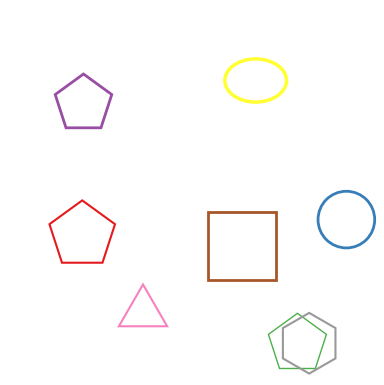[{"shape": "pentagon", "thickness": 1.5, "radius": 0.45, "center": [0.214, 0.39]}, {"shape": "circle", "thickness": 2, "radius": 0.37, "center": [0.9, 0.43]}, {"shape": "pentagon", "thickness": 1, "radius": 0.4, "center": [0.773, 0.107]}, {"shape": "pentagon", "thickness": 2, "radius": 0.39, "center": [0.217, 0.731]}, {"shape": "oval", "thickness": 2.5, "radius": 0.4, "center": [0.664, 0.791]}, {"shape": "square", "thickness": 2, "radius": 0.44, "center": [0.628, 0.361]}, {"shape": "triangle", "thickness": 1.5, "radius": 0.36, "center": [0.371, 0.189]}, {"shape": "hexagon", "thickness": 1.5, "radius": 0.39, "center": [0.803, 0.108]}]